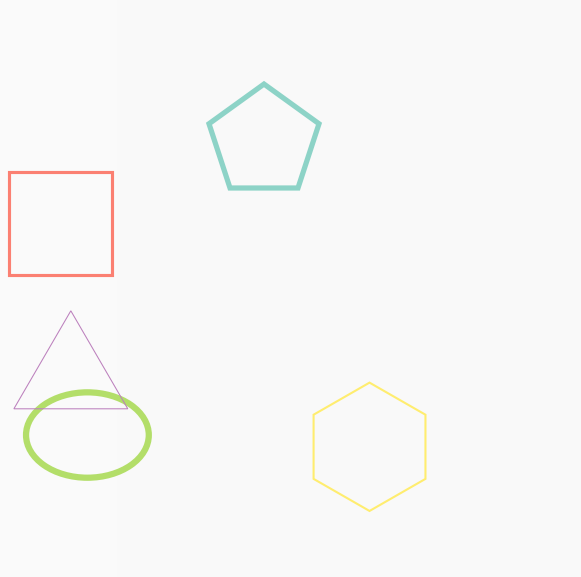[{"shape": "pentagon", "thickness": 2.5, "radius": 0.5, "center": [0.454, 0.754]}, {"shape": "square", "thickness": 1.5, "radius": 0.45, "center": [0.104, 0.613]}, {"shape": "oval", "thickness": 3, "radius": 0.53, "center": [0.15, 0.246]}, {"shape": "triangle", "thickness": 0.5, "radius": 0.57, "center": [0.122, 0.348]}, {"shape": "hexagon", "thickness": 1, "radius": 0.56, "center": [0.636, 0.225]}]